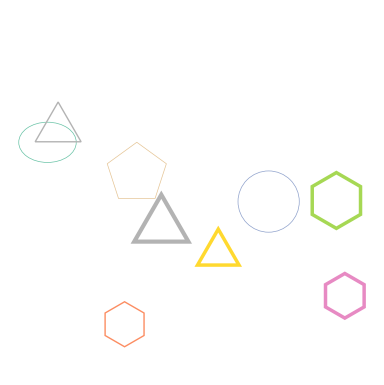[{"shape": "oval", "thickness": 0.5, "radius": 0.37, "center": [0.123, 0.63]}, {"shape": "hexagon", "thickness": 1, "radius": 0.29, "center": [0.324, 0.158]}, {"shape": "circle", "thickness": 0.5, "radius": 0.4, "center": [0.698, 0.476]}, {"shape": "hexagon", "thickness": 2.5, "radius": 0.29, "center": [0.896, 0.232]}, {"shape": "hexagon", "thickness": 2.5, "radius": 0.36, "center": [0.874, 0.479]}, {"shape": "triangle", "thickness": 2.5, "radius": 0.31, "center": [0.567, 0.343]}, {"shape": "pentagon", "thickness": 0.5, "radius": 0.4, "center": [0.355, 0.55]}, {"shape": "triangle", "thickness": 3, "radius": 0.41, "center": [0.419, 0.413]}, {"shape": "triangle", "thickness": 1, "radius": 0.34, "center": [0.151, 0.666]}]